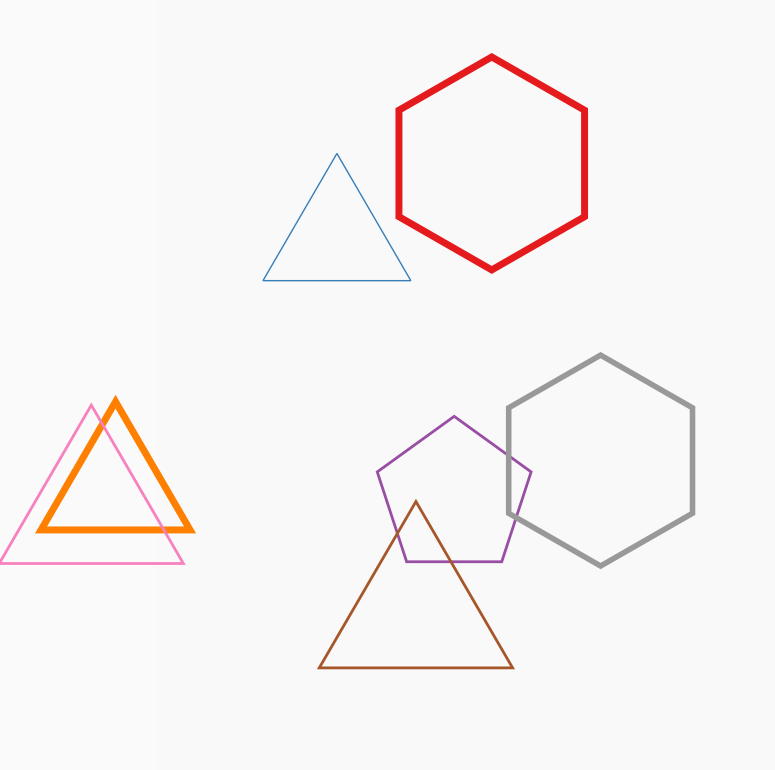[{"shape": "hexagon", "thickness": 2.5, "radius": 0.69, "center": [0.635, 0.788]}, {"shape": "triangle", "thickness": 0.5, "radius": 0.55, "center": [0.435, 0.691]}, {"shape": "pentagon", "thickness": 1, "radius": 0.52, "center": [0.586, 0.355]}, {"shape": "triangle", "thickness": 2.5, "radius": 0.56, "center": [0.149, 0.367]}, {"shape": "triangle", "thickness": 1, "radius": 0.72, "center": [0.537, 0.205]}, {"shape": "triangle", "thickness": 1, "radius": 0.69, "center": [0.118, 0.337]}, {"shape": "hexagon", "thickness": 2, "radius": 0.68, "center": [0.775, 0.402]}]